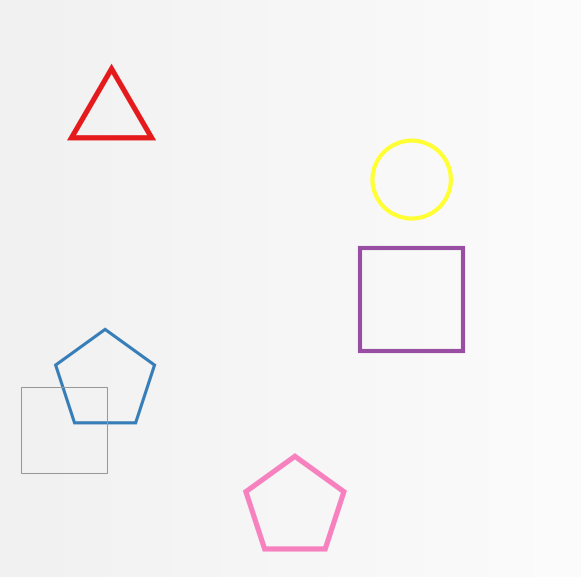[{"shape": "triangle", "thickness": 2.5, "radius": 0.4, "center": [0.192, 0.8]}, {"shape": "pentagon", "thickness": 1.5, "radius": 0.45, "center": [0.181, 0.339]}, {"shape": "square", "thickness": 2, "radius": 0.44, "center": [0.708, 0.481]}, {"shape": "circle", "thickness": 2, "radius": 0.34, "center": [0.708, 0.688]}, {"shape": "pentagon", "thickness": 2.5, "radius": 0.44, "center": [0.507, 0.12]}, {"shape": "square", "thickness": 0.5, "radius": 0.37, "center": [0.111, 0.254]}]